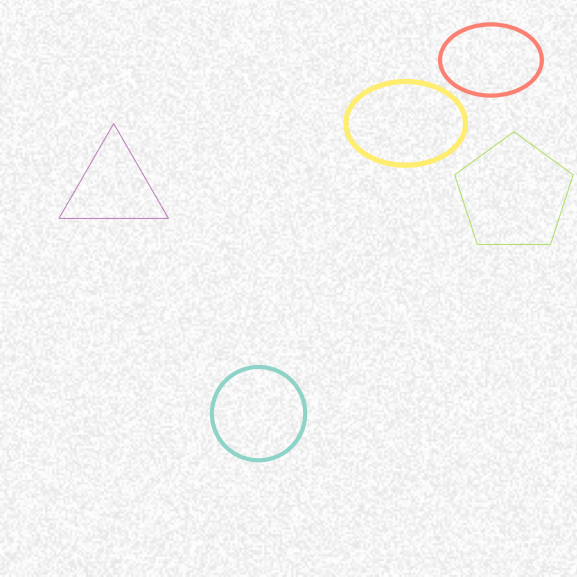[{"shape": "circle", "thickness": 2, "radius": 0.4, "center": [0.448, 0.283]}, {"shape": "oval", "thickness": 2, "radius": 0.44, "center": [0.85, 0.895]}, {"shape": "pentagon", "thickness": 0.5, "radius": 0.54, "center": [0.89, 0.663]}, {"shape": "triangle", "thickness": 0.5, "radius": 0.55, "center": [0.197, 0.676]}, {"shape": "oval", "thickness": 2.5, "radius": 0.52, "center": [0.702, 0.785]}]